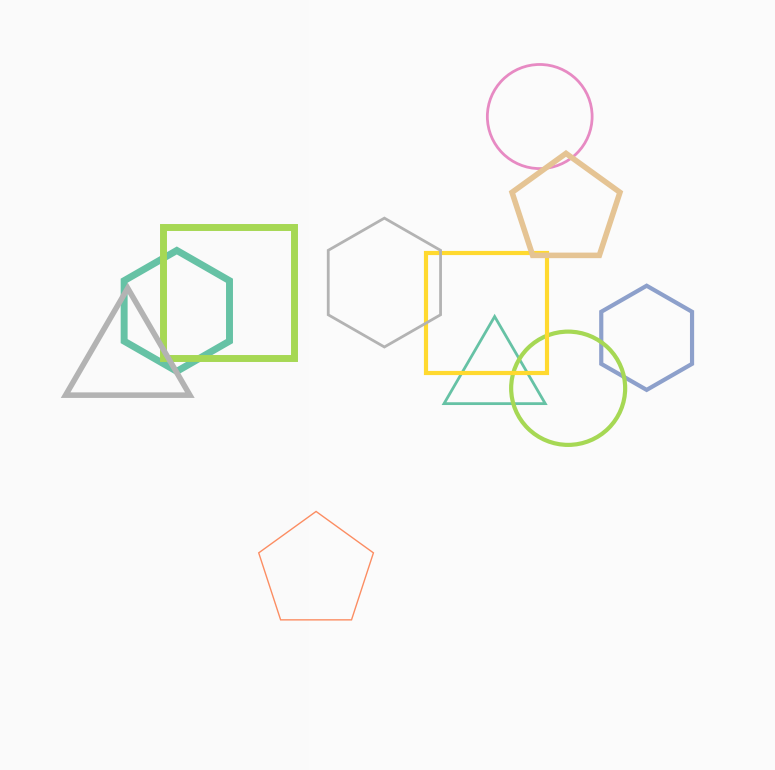[{"shape": "hexagon", "thickness": 2.5, "radius": 0.39, "center": [0.228, 0.596]}, {"shape": "triangle", "thickness": 1, "radius": 0.38, "center": [0.638, 0.514]}, {"shape": "pentagon", "thickness": 0.5, "radius": 0.39, "center": [0.408, 0.258]}, {"shape": "hexagon", "thickness": 1.5, "radius": 0.34, "center": [0.834, 0.561]}, {"shape": "circle", "thickness": 1, "radius": 0.34, "center": [0.696, 0.849]}, {"shape": "square", "thickness": 2.5, "radius": 0.42, "center": [0.295, 0.62]}, {"shape": "circle", "thickness": 1.5, "radius": 0.37, "center": [0.733, 0.496]}, {"shape": "square", "thickness": 1.5, "radius": 0.39, "center": [0.628, 0.594]}, {"shape": "pentagon", "thickness": 2, "radius": 0.37, "center": [0.73, 0.728]}, {"shape": "hexagon", "thickness": 1, "radius": 0.42, "center": [0.496, 0.633]}, {"shape": "triangle", "thickness": 2, "radius": 0.46, "center": [0.165, 0.533]}]